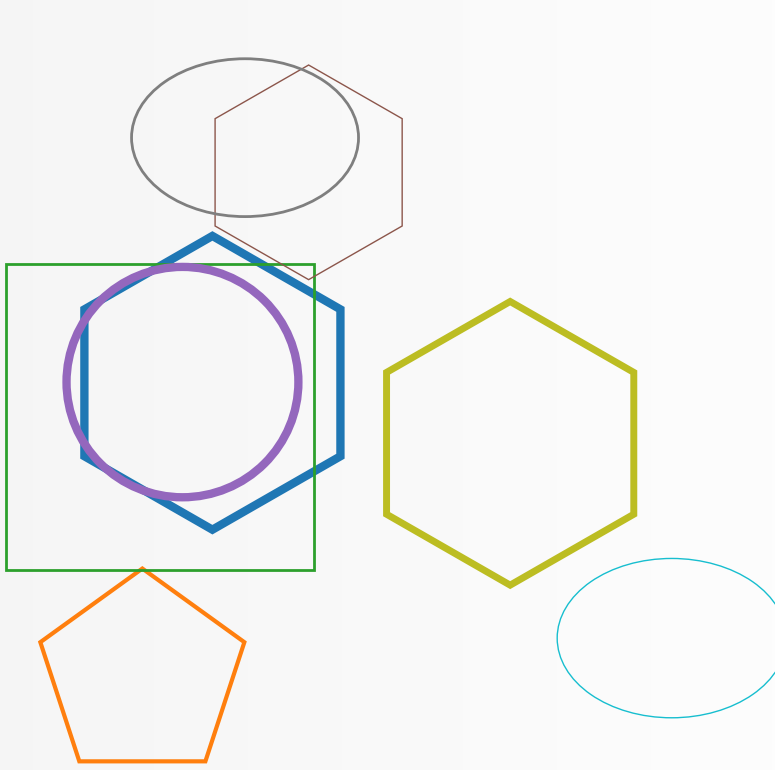[{"shape": "hexagon", "thickness": 3, "radius": 0.95, "center": [0.274, 0.503]}, {"shape": "pentagon", "thickness": 1.5, "radius": 0.69, "center": [0.184, 0.123]}, {"shape": "square", "thickness": 1, "radius": 0.99, "center": [0.207, 0.459]}, {"shape": "circle", "thickness": 3, "radius": 0.75, "center": [0.235, 0.504]}, {"shape": "hexagon", "thickness": 0.5, "radius": 0.7, "center": [0.398, 0.776]}, {"shape": "oval", "thickness": 1, "radius": 0.73, "center": [0.316, 0.821]}, {"shape": "hexagon", "thickness": 2.5, "radius": 0.92, "center": [0.658, 0.424]}, {"shape": "oval", "thickness": 0.5, "radius": 0.74, "center": [0.867, 0.171]}]